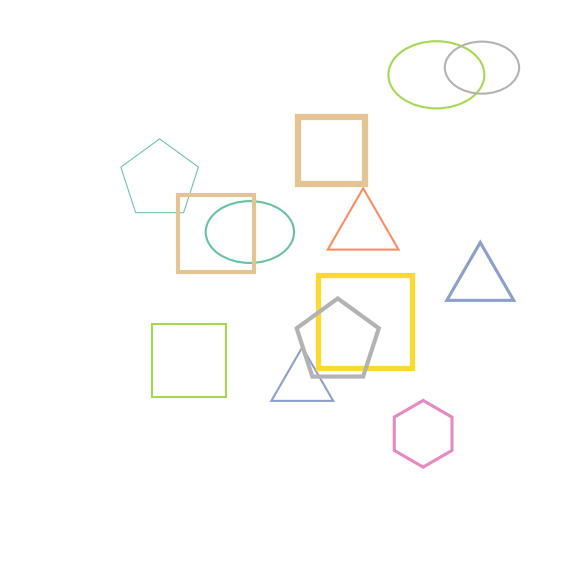[{"shape": "oval", "thickness": 1, "radius": 0.38, "center": [0.433, 0.597]}, {"shape": "pentagon", "thickness": 0.5, "radius": 0.35, "center": [0.276, 0.688]}, {"shape": "triangle", "thickness": 1, "radius": 0.35, "center": [0.629, 0.602]}, {"shape": "triangle", "thickness": 1.5, "radius": 0.33, "center": [0.832, 0.512]}, {"shape": "triangle", "thickness": 1, "radius": 0.31, "center": [0.523, 0.336]}, {"shape": "hexagon", "thickness": 1.5, "radius": 0.29, "center": [0.733, 0.248]}, {"shape": "square", "thickness": 1, "radius": 0.32, "center": [0.327, 0.375]}, {"shape": "oval", "thickness": 1, "radius": 0.42, "center": [0.756, 0.87]}, {"shape": "square", "thickness": 2.5, "radius": 0.4, "center": [0.632, 0.443]}, {"shape": "square", "thickness": 3, "radius": 0.29, "center": [0.574, 0.739]}, {"shape": "square", "thickness": 2, "radius": 0.33, "center": [0.374, 0.594]}, {"shape": "pentagon", "thickness": 2, "radius": 0.37, "center": [0.585, 0.408]}, {"shape": "oval", "thickness": 1, "radius": 0.32, "center": [0.835, 0.882]}]